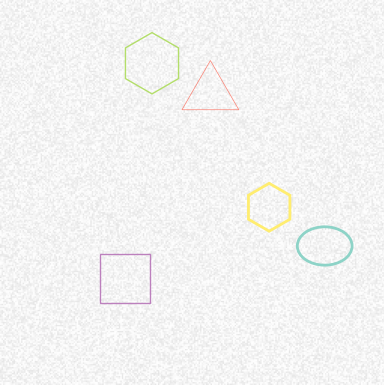[{"shape": "oval", "thickness": 2, "radius": 0.36, "center": [0.843, 0.361]}, {"shape": "triangle", "thickness": 0.5, "radius": 0.43, "center": [0.546, 0.758]}, {"shape": "hexagon", "thickness": 1, "radius": 0.4, "center": [0.395, 0.836]}, {"shape": "square", "thickness": 1, "radius": 0.32, "center": [0.325, 0.277]}, {"shape": "hexagon", "thickness": 2, "radius": 0.31, "center": [0.699, 0.462]}]